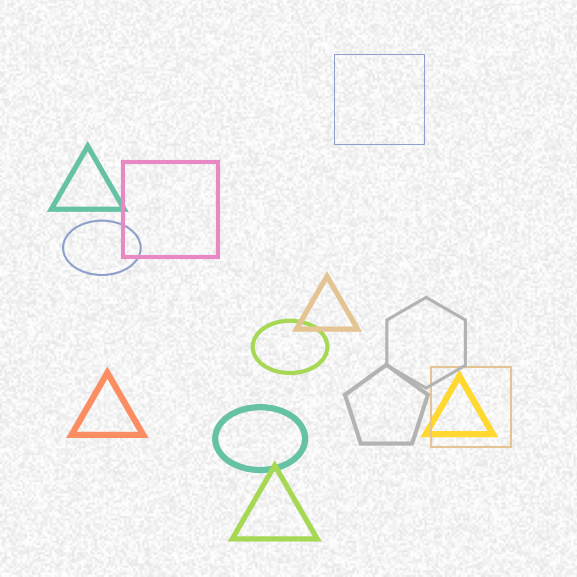[{"shape": "oval", "thickness": 3, "radius": 0.39, "center": [0.45, 0.24]}, {"shape": "triangle", "thickness": 2.5, "radius": 0.36, "center": [0.152, 0.673]}, {"shape": "triangle", "thickness": 3, "radius": 0.36, "center": [0.186, 0.282]}, {"shape": "square", "thickness": 0.5, "radius": 0.39, "center": [0.657, 0.828]}, {"shape": "oval", "thickness": 1, "radius": 0.34, "center": [0.176, 0.57]}, {"shape": "square", "thickness": 2, "radius": 0.41, "center": [0.295, 0.636]}, {"shape": "triangle", "thickness": 2.5, "radius": 0.42, "center": [0.476, 0.108]}, {"shape": "oval", "thickness": 2, "radius": 0.32, "center": [0.502, 0.398]}, {"shape": "triangle", "thickness": 3, "radius": 0.34, "center": [0.795, 0.281]}, {"shape": "square", "thickness": 1, "radius": 0.34, "center": [0.816, 0.294]}, {"shape": "triangle", "thickness": 2.5, "radius": 0.31, "center": [0.566, 0.46]}, {"shape": "hexagon", "thickness": 1.5, "radius": 0.39, "center": [0.738, 0.406]}, {"shape": "pentagon", "thickness": 2, "radius": 0.38, "center": [0.669, 0.292]}]